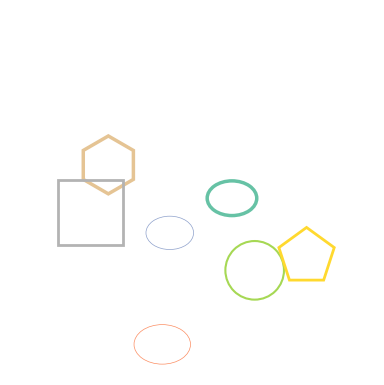[{"shape": "oval", "thickness": 2.5, "radius": 0.32, "center": [0.603, 0.485]}, {"shape": "oval", "thickness": 0.5, "radius": 0.37, "center": [0.421, 0.106]}, {"shape": "oval", "thickness": 0.5, "radius": 0.31, "center": [0.441, 0.395]}, {"shape": "circle", "thickness": 1.5, "radius": 0.38, "center": [0.661, 0.298]}, {"shape": "pentagon", "thickness": 2, "radius": 0.38, "center": [0.796, 0.334]}, {"shape": "hexagon", "thickness": 2.5, "radius": 0.38, "center": [0.281, 0.572]}, {"shape": "square", "thickness": 2, "radius": 0.42, "center": [0.236, 0.449]}]